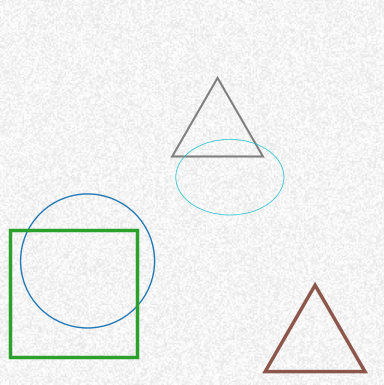[{"shape": "circle", "thickness": 1, "radius": 0.87, "center": [0.227, 0.322]}, {"shape": "square", "thickness": 2.5, "radius": 0.82, "center": [0.192, 0.239]}, {"shape": "triangle", "thickness": 2.5, "radius": 0.75, "center": [0.818, 0.11]}, {"shape": "triangle", "thickness": 1.5, "radius": 0.68, "center": [0.565, 0.662]}, {"shape": "oval", "thickness": 0.5, "radius": 0.7, "center": [0.597, 0.54]}]